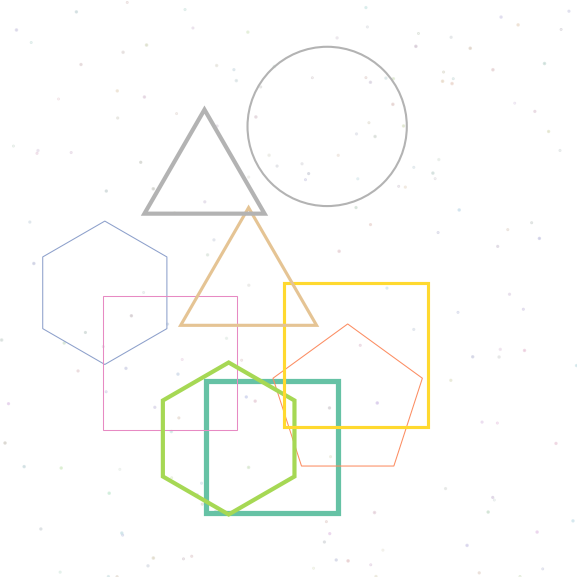[{"shape": "square", "thickness": 2.5, "radius": 0.57, "center": [0.471, 0.226]}, {"shape": "pentagon", "thickness": 0.5, "radius": 0.68, "center": [0.602, 0.302]}, {"shape": "hexagon", "thickness": 0.5, "radius": 0.62, "center": [0.181, 0.492]}, {"shape": "square", "thickness": 0.5, "radius": 0.58, "center": [0.294, 0.371]}, {"shape": "hexagon", "thickness": 2, "radius": 0.66, "center": [0.396, 0.24]}, {"shape": "square", "thickness": 1.5, "radius": 0.62, "center": [0.617, 0.385]}, {"shape": "triangle", "thickness": 1.5, "radius": 0.68, "center": [0.43, 0.504]}, {"shape": "circle", "thickness": 1, "radius": 0.69, "center": [0.567, 0.78]}, {"shape": "triangle", "thickness": 2, "radius": 0.6, "center": [0.354, 0.689]}]